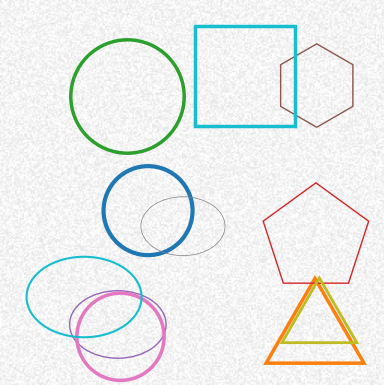[{"shape": "circle", "thickness": 3, "radius": 0.58, "center": [0.385, 0.453]}, {"shape": "triangle", "thickness": 2.5, "radius": 0.73, "center": [0.818, 0.13]}, {"shape": "circle", "thickness": 2.5, "radius": 0.74, "center": [0.331, 0.749]}, {"shape": "pentagon", "thickness": 1, "radius": 0.72, "center": [0.821, 0.381]}, {"shape": "oval", "thickness": 1, "radius": 0.63, "center": [0.306, 0.157]}, {"shape": "hexagon", "thickness": 1, "radius": 0.54, "center": [0.823, 0.778]}, {"shape": "circle", "thickness": 2.5, "radius": 0.57, "center": [0.313, 0.125]}, {"shape": "oval", "thickness": 0.5, "radius": 0.55, "center": [0.475, 0.412]}, {"shape": "triangle", "thickness": 2, "radius": 0.56, "center": [0.83, 0.166]}, {"shape": "oval", "thickness": 1.5, "radius": 0.75, "center": [0.218, 0.229]}, {"shape": "square", "thickness": 2.5, "radius": 0.65, "center": [0.637, 0.801]}]